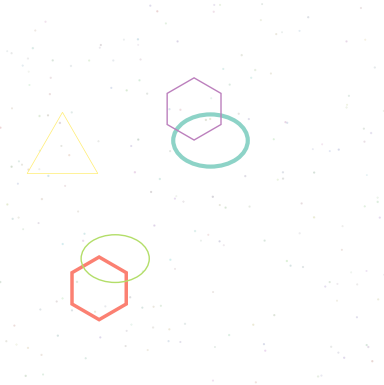[{"shape": "oval", "thickness": 3, "radius": 0.48, "center": [0.547, 0.635]}, {"shape": "hexagon", "thickness": 2.5, "radius": 0.41, "center": [0.257, 0.251]}, {"shape": "oval", "thickness": 1, "radius": 0.44, "center": [0.299, 0.328]}, {"shape": "hexagon", "thickness": 1, "radius": 0.4, "center": [0.504, 0.717]}, {"shape": "triangle", "thickness": 0.5, "radius": 0.53, "center": [0.162, 0.602]}]